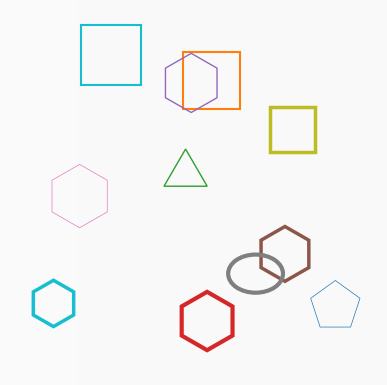[{"shape": "pentagon", "thickness": 0.5, "radius": 0.33, "center": [0.865, 0.205]}, {"shape": "square", "thickness": 1.5, "radius": 0.37, "center": [0.546, 0.791]}, {"shape": "triangle", "thickness": 1, "radius": 0.32, "center": [0.479, 0.548]}, {"shape": "hexagon", "thickness": 3, "radius": 0.38, "center": [0.534, 0.166]}, {"shape": "hexagon", "thickness": 1, "radius": 0.38, "center": [0.494, 0.785]}, {"shape": "hexagon", "thickness": 2.5, "radius": 0.36, "center": [0.735, 0.34]}, {"shape": "hexagon", "thickness": 0.5, "radius": 0.41, "center": [0.205, 0.491]}, {"shape": "oval", "thickness": 3, "radius": 0.35, "center": [0.66, 0.289]}, {"shape": "square", "thickness": 2.5, "radius": 0.3, "center": [0.755, 0.663]}, {"shape": "square", "thickness": 1.5, "radius": 0.39, "center": [0.285, 0.858]}, {"shape": "hexagon", "thickness": 2.5, "radius": 0.3, "center": [0.138, 0.212]}]